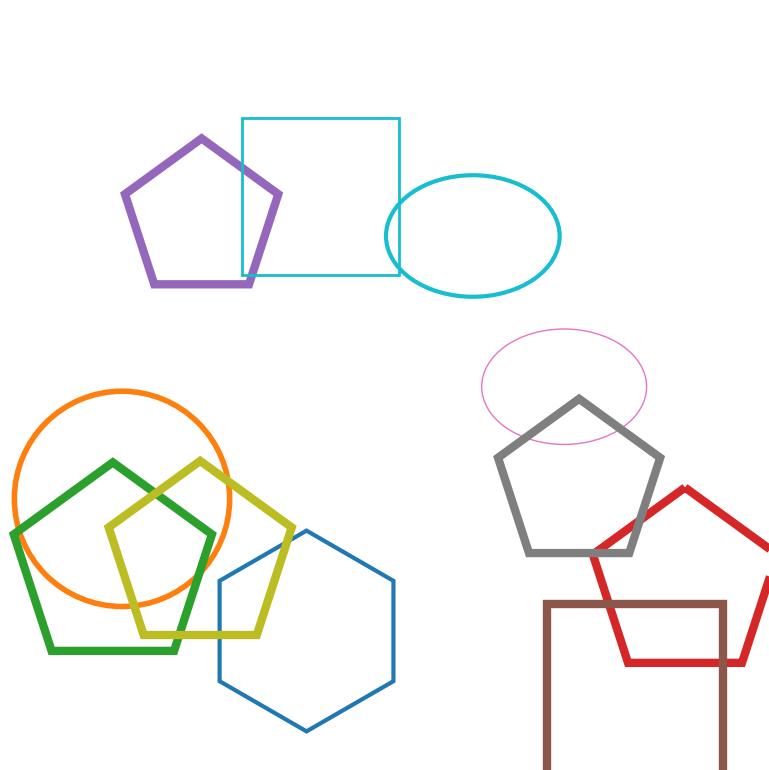[{"shape": "hexagon", "thickness": 1.5, "radius": 0.65, "center": [0.398, 0.181]}, {"shape": "circle", "thickness": 2, "radius": 0.7, "center": [0.158, 0.352]}, {"shape": "pentagon", "thickness": 3, "radius": 0.68, "center": [0.147, 0.264]}, {"shape": "pentagon", "thickness": 3, "radius": 0.63, "center": [0.89, 0.241]}, {"shape": "pentagon", "thickness": 3, "radius": 0.52, "center": [0.262, 0.715]}, {"shape": "square", "thickness": 3, "radius": 0.57, "center": [0.825, 0.101]}, {"shape": "oval", "thickness": 0.5, "radius": 0.54, "center": [0.733, 0.498]}, {"shape": "pentagon", "thickness": 3, "radius": 0.55, "center": [0.752, 0.371]}, {"shape": "pentagon", "thickness": 3, "radius": 0.62, "center": [0.26, 0.276]}, {"shape": "square", "thickness": 1, "radius": 0.51, "center": [0.416, 0.745]}, {"shape": "oval", "thickness": 1.5, "radius": 0.56, "center": [0.614, 0.694]}]